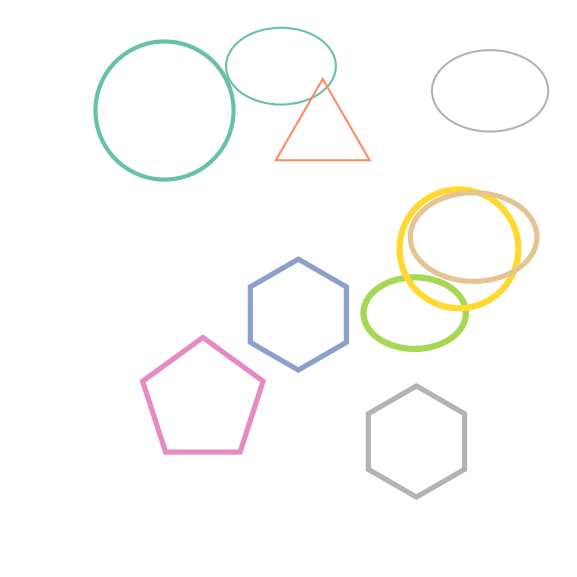[{"shape": "oval", "thickness": 1, "radius": 0.48, "center": [0.487, 0.885]}, {"shape": "circle", "thickness": 2, "radius": 0.6, "center": [0.285, 0.808]}, {"shape": "triangle", "thickness": 1, "radius": 0.47, "center": [0.559, 0.769]}, {"shape": "hexagon", "thickness": 2.5, "radius": 0.48, "center": [0.517, 0.454]}, {"shape": "pentagon", "thickness": 2.5, "radius": 0.55, "center": [0.351, 0.305]}, {"shape": "oval", "thickness": 3, "radius": 0.44, "center": [0.718, 0.457]}, {"shape": "circle", "thickness": 3, "radius": 0.51, "center": [0.795, 0.568]}, {"shape": "oval", "thickness": 2.5, "radius": 0.55, "center": [0.82, 0.589]}, {"shape": "oval", "thickness": 1, "radius": 0.5, "center": [0.849, 0.842]}, {"shape": "hexagon", "thickness": 2.5, "radius": 0.48, "center": [0.721, 0.235]}]